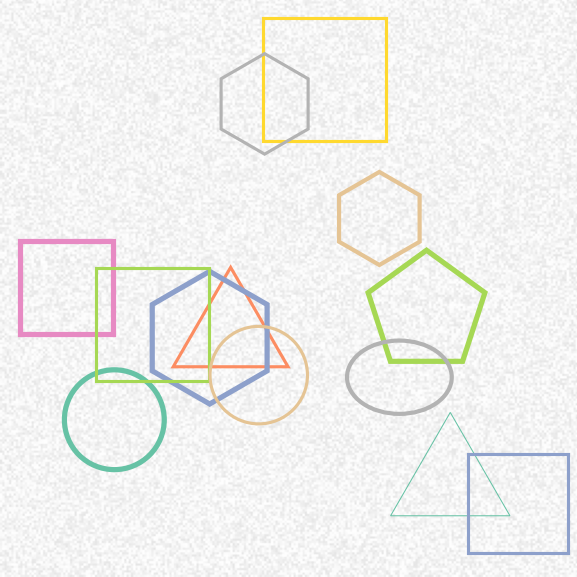[{"shape": "triangle", "thickness": 0.5, "radius": 0.6, "center": [0.78, 0.166]}, {"shape": "circle", "thickness": 2.5, "radius": 0.43, "center": [0.198, 0.272]}, {"shape": "triangle", "thickness": 1.5, "radius": 0.57, "center": [0.399, 0.421]}, {"shape": "square", "thickness": 1.5, "radius": 0.43, "center": [0.897, 0.127]}, {"shape": "hexagon", "thickness": 2.5, "radius": 0.57, "center": [0.363, 0.414]}, {"shape": "square", "thickness": 2.5, "radius": 0.4, "center": [0.115, 0.501]}, {"shape": "pentagon", "thickness": 2.5, "radius": 0.53, "center": [0.739, 0.459]}, {"shape": "square", "thickness": 1.5, "radius": 0.49, "center": [0.264, 0.438]}, {"shape": "square", "thickness": 1.5, "radius": 0.53, "center": [0.562, 0.862]}, {"shape": "circle", "thickness": 1.5, "radius": 0.42, "center": [0.448, 0.35]}, {"shape": "hexagon", "thickness": 2, "radius": 0.4, "center": [0.657, 0.621]}, {"shape": "hexagon", "thickness": 1.5, "radius": 0.44, "center": [0.458, 0.819]}, {"shape": "oval", "thickness": 2, "radius": 0.45, "center": [0.692, 0.346]}]